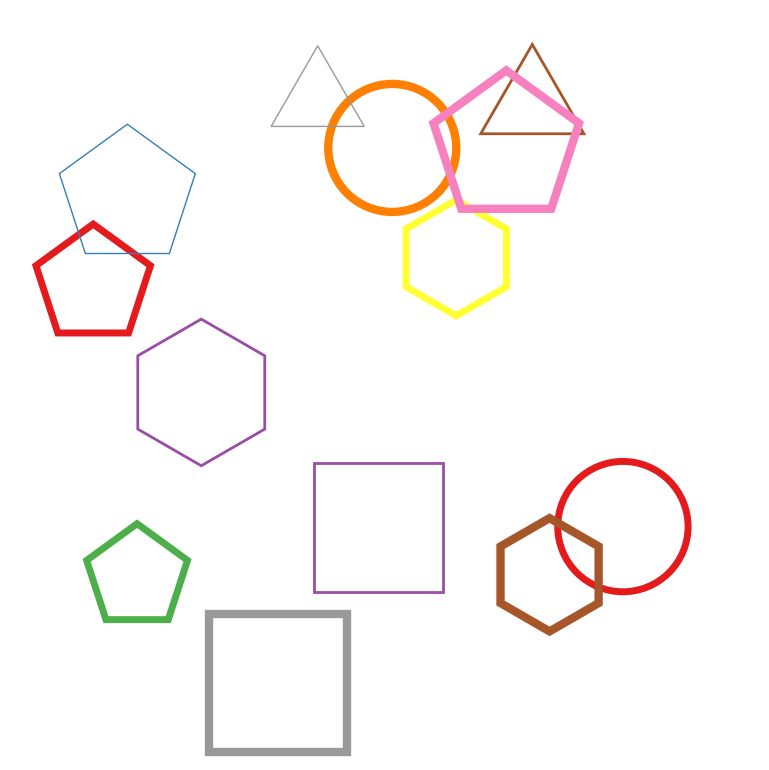[{"shape": "circle", "thickness": 2.5, "radius": 0.42, "center": [0.809, 0.316]}, {"shape": "pentagon", "thickness": 2.5, "radius": 0.39, "center": [0.121, 0.631]}, {"shape": "pentagon", "thickness": 0.5, "radius": 0.46, "center": [0.165, 0.746]}, {"shape": "pentagon", "thickness": 2.5, "radius": 0.34, "center": [0.178, 0.251]}, {"shape": "square", "thickness": 1, "radius": 0.42, "center": [0.491, 0.315]}, {"shape": "hexagon", "thickness": 1, "radius": 0.48, "center": [0.261, 0.49]}, {"shape": "circle", "thickness": 3, "radius": 0.42, "center": [0.509, 0.808]}, {"shape": "hexagon", "thickness": 2.5, "radius": 0.38, "center": [0.593, 0.665]}, {"shape": "triangle", "thickness": 1, "radius": 0.39, "center": [0.691, 0.865]}, {"shape": "hexagon", "thickness": 3, "radius": 0.37, "center": [0.714, 0.254]}, {"shape": "pentagon", "thickness": 3, "radius": 0.5, "center": [0.658, 0.809]}, {"shape": "square", "thickness": 3, "radius": 0.45, "center": [0.361, 0.113]}, {"shape": "triangle", "thickness": 0.5, "radius": 0.35, "center": [0.413, 0.871]}]